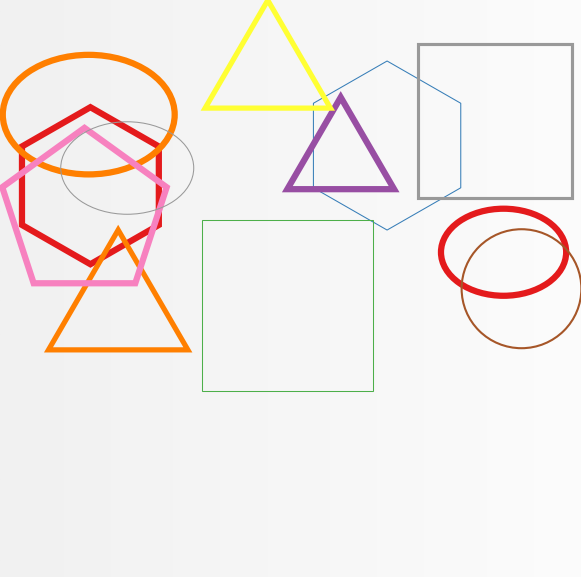[{"shape": "hexagon", "thickness": 3, "radius": 0.68, "center": [0.156, 0.678]}, {"shape": "oval", "thickness": 3, "radius": 0.54, "center": [0.866, 0.562]}, {"shape": "hexagon", "thickness": 0.5, "radius": 0.73, "center": [0.666, 0.747]}, {"shape": "square", "thickness": 0.5, "radius": 0.74, "center": [0.494, 0.47]}, {"shape": "triangle", "thickness": 3, "radius": 0.53, "center": [0.586, 0.725]}, {"shape": "oval", "thickness": 3, "radius": 0.74, "center": [0.153, 0.801]}, {"shape": "triangle", "thickness": 2.5, "radius": 0.69, "center": [0.203, 0.463]}, {"shape": "triangle", "thickness": 2.5, "radius": 0.62, "center": [0.461, 0.874]}, {"shape": "circle", "thickness": 1, "radius": 0.52, "center": [0.897, 0.499]}, {"shape": "pentagon", "thickness": 3, "radius": 0.74, "center": [0.145, 0.629]}, {"shape": "square", "thickness": 1.5, "radius": 0.66, "center": [0.852, 0.789]}, {"shape": "oval", "thickness": 0.5, "radius": 0.57, "center": [0.219, 0.708]}]